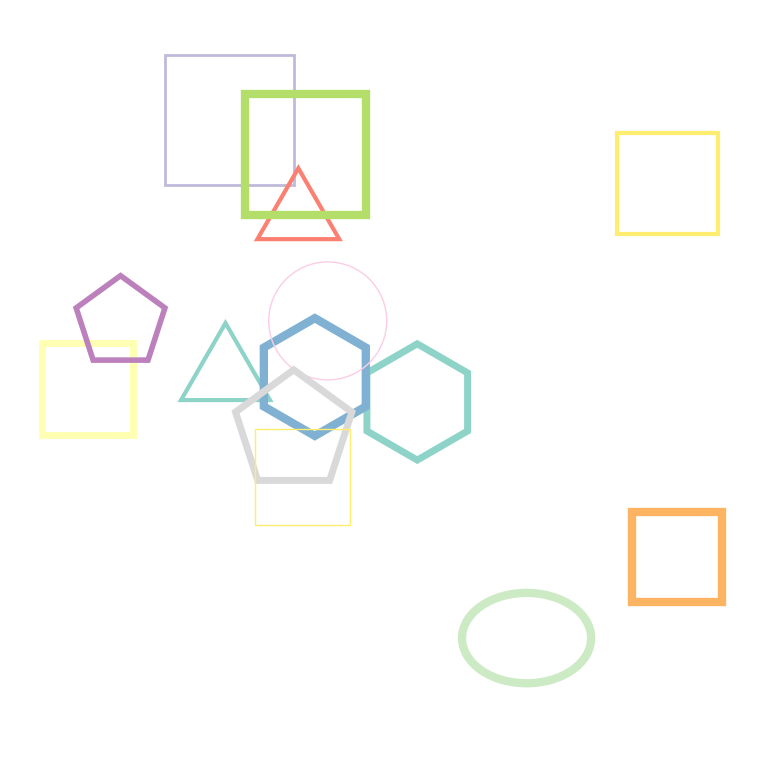[{"shape": "hexagon", "thickness": 2.5, "radius": 0.38, "center": [0.542, 0.478]}, {"shape": "triangle", "thickness": 1.5, "radius": 0.33, "center": [0.293, 0.514]}, {"shape": "square", "thickness": 2.5, "radius": 0.3, "center": [0.113, 0.495]}, {"shape": "square", "thickness": 1, "radius": 0.42, "center": [0.298, 0.844]}, {"shape": "triangle", "thickness": 1.5, "radius": 0.31, "center": [0.387, 0.72]}, {"shape": "hexagon", "thickness": 3, "radius": 0.38, "center": [0.409, 0.51]}, {"shape": "square", "thickness": 3, "radius": 0.29, "center": [0.879, 0.277]}, {"shape": "square", "thickness": 3, "radius": 0.39, "center": [0.396, 0.799]}, {"shape": "circle", "thickness": 0.5, "radius": 0.38, "center": [0.426, 0.583]}, {"shape": "pentagon", "thickness": 2.5, "radius": 0.4, "center": [0.381, 0.44]}, {"shape": "pentagon", "thickness": 2, "radius": 0.3, "center": [0.157, 0.581]}, {"shape": "oval", "thickness": 3, "radius": 0.42, "center": [0.684, 0.171]}, {"shape": "square", "thickness": 1.5, "radius": 0.33, "center": [0.867, 0.762]}, {"shape": "square", "thickness": 0.5, "radius": 0.31, "center": [0.393, 0.381]}]